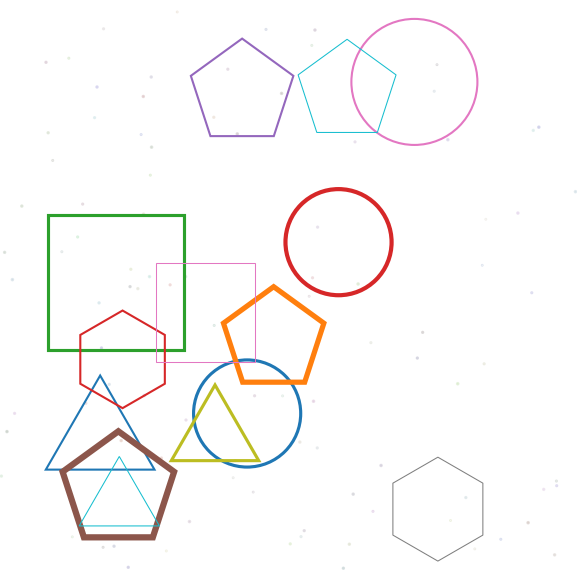[{"shape": "circle", "thickness": 1.5, "radius": 0.46, "center": [0.428, 0.283]}, {"shape": "triangle", "thickness": 1, "radius": 0.54, "center": [0.173, 0.24]}, {"shape": "pentagon", "thickness": 2.5, "radius": 0.46, "center": [0.474, 0.411]}, {"shape": "square", "thickness": 1.5, "radius": 0.59, "center": [0.2, 0.51]}, {"shape": "circle", "thickness": 2, "radius": 0.46, "center": [0.586, 0.58]}, {"shape": "hexagon", "thickness": 1, "radius": 0.42, "center": [0.212, 0.377]}, {"shape": "pentagon", "thickness": 1, "radius": 0.47, "center": [0.419, 0.839]}, {"shape": "pentagon", "thickness": 3, "radius": 0.51, "center": [0.205, 0.151]}, {"shape": "square", "thickness": 0.5, "radius": 0.43, "center": [0.355, 0.459]}, {"shape": "circle", "thickness": 1, "radius": 0.55, "center": [0.718, 0.857]}, {"shape": "hexagon", "thickness": 0.5, "radius": 0.45, "center": [0.758, 0.118]}, {"shape": "triangle", "thickness": 1.5, "radius": 0.44, "center": [0.372, 0.245]}, {"shape": "pentagon", "thickness": 0.5, "radius": 0.45, "center": [0.601, 0.842]}, {"shape": "triangle", "thickness": 0.5, "radius": 0.4, "center": [0.207, 0.129]}]